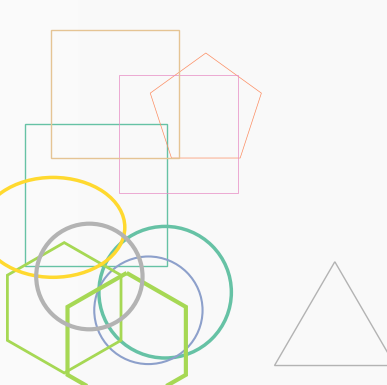[{"shape": "square", "thickness": 1, "radius": 0.92, "center": [0.247, 0.493]}, {"shape": "circle", "thickness": 2.5, "radius": 0.85, "center": [0.426, 0.241]}, {"shape": "pentagon", "thickness": 0.5, "radius": 0.75, "center": [0.531, 0.712]}, {"shape": "circle", "thickness": 1.5, "radius": 0.7, "center": [0.383, 0.194]}, {"shape": "square", "thickness": 0.5, "radius": 0.77, "center": [0.46, 0.652]}, {"shape": "hexagon", "thickness": 2, "radius": 0.85, "center": [0.166, 0.201]}, {"shape": "hexagon", "thickness": 3, "radius": 0.88, "center": [0.327, 0.115]}, {"shape": "oval", "thickness": 2.5, "radius": 0.93, "center": [0.137, 0.409]}, {"shape": "square", "thickness": 1, "radius": 0.83, "center": [0.298, 0.756]}, {"shape": "triangle", "thickness": 1, "radius": 0.9, "center": [0.864, 0.14]}, {"shape": "circle", "thickness": 3, "radius": 0.69, "center": [0.231, 0.282]}]